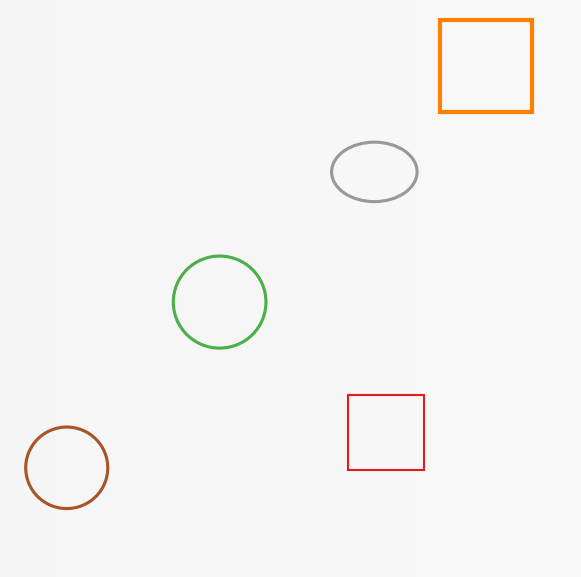[{"shape": "square", "thickness": 1, "radius": 0.33, "center": [0.664, 0.25]}, {"shape": "circle", "thickness": 1.5, "radius": 0.4, "center": [0.378, 0.476]}, {"shape": "square", "thickness": 2, "radius": 0.4, "center": [0.837, 0.885]}, {"shape": "circle", "thickness": 1.5, "radius": 0.35, "center": [0.115, 0.189]}, {"shape": "oval", "thickness": 1.5, "radius": 0.37, "center": [0.644, 0.701]}]